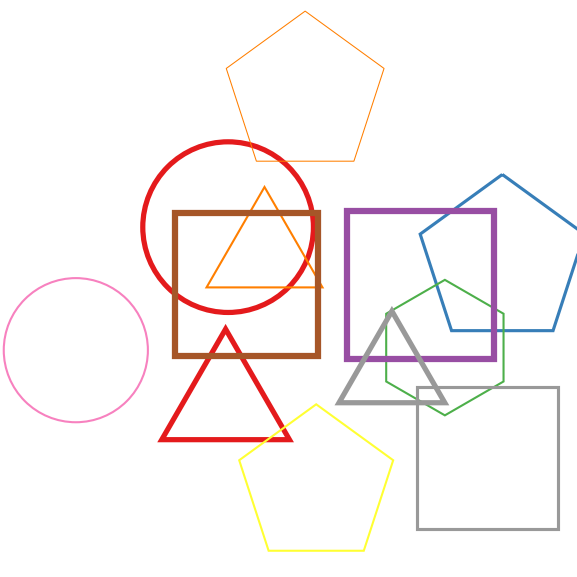[{"shape": "circle", "thickness": 2.5, "radius": 0.74, "center": [0.395, 0.606]}, {"shape": "triangle", "thickness": 2.5, "radius": 0.64, "center": [0.391, 0.302]}, {"shape": "pentagon", "thickness": 1.5, "radius": 0.75, "center": [0.87, 0.548]}, {"shape": "hexagon", "thickness": 1, "radius": 0.59, "center": [0.77, 0.397]}, {"shape": "square", "thickness": 3, "radius": 0.64, "center": [0.729, 0.506]}, {"shape": "pentagon", "thickness": 0.5, "radius": 0.72, "center": [0.528, 0.836]}, {"shape": "triangle", "thickness": 1, "radius": 0.58, "center": [0.458, 0.559]}, {"shape": "pentagon", "thickness": 1, "radius": 0.7, "center": [0.548, 0.159]}, {"shape": "square", "thickness": 3, "radius": 0.62, "center": [0.427, 0.507]}, {"shape": "circle", "thickness": 1, "radius": 0.62, "center": [0.131, 0.393]}, {"shape": "square", "thickness": 1.5, "radius": 0.61, "center": [0.844, 0.206]}, {"shape": "triangle", "thickness": 2.5, "radius": 0.53, "center": [0.679, 0.355]}]